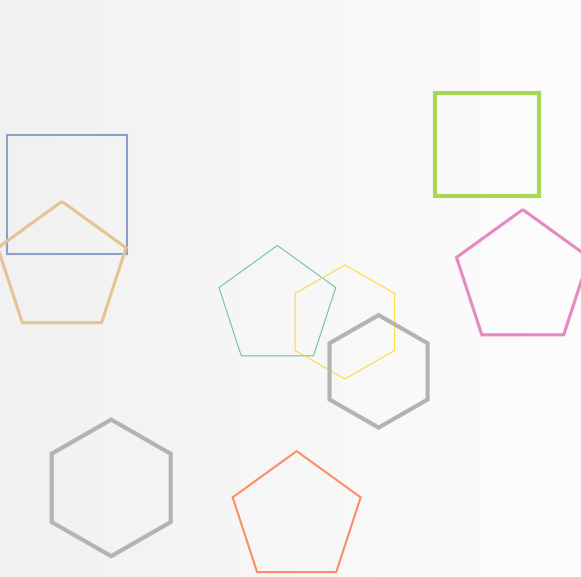[{"shape": "pentagon", "thickness": 0.5, "radius": 0.53, "center": [0.477, 0.468]}, {"shape": "pentagon", "thickness": 1, "radius": 0.58, "center": [0.51, 0.102]}, {"shape": "square", "thickness": 1, "radius": 0.52, "center": [0.116, 0.662]}, {"shape": "pentagon", "thickness": 1.5, "radius": 0.6, "center": [0.899, 0.516]}, {"shape": "square", "thickness": 2, "radius": 0.44, "center": [0.838, 0.749]}, {"shape": "hexagon", "thickness": 0.5, "radius": 0.49, "center": [0.593, 0.442]}, {"shape": "pentagon", "thickness": 1.5, "radius": 0.58, "center": [0.107, 0.534]}, {"shape": "hexagon", "thickness": 2, "radius": 0.59, "center": [0.191, 0.154]}, {"shape": "hexagon", "thickness": 2, "radius": 0.49, "center": [0.651, 0.356]}]